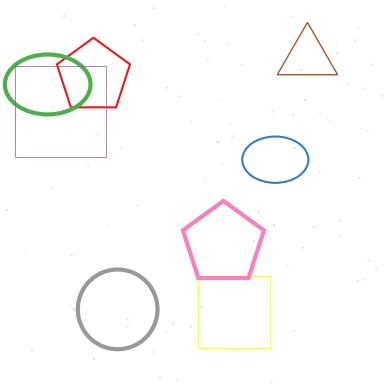[{"shape": "pentagon", "thickness": 1.5, "radius": 0.5, "center": [0.243, 0.802]}, {"shape": "oval", "thickness": 1.5, "radius": 0.43, "center": [0.715, 0.585]}, {"shape": "oval", "thickness": 3, "radius": 0.56, "center": [0.124, 0.781]}, {"shape": "square", "thickness": 0.5, "radius": 0.59, "center": [0.157, 0.71]}, {"shape": "square", "thickness": 1, "radius": 0.46, "center": [0.607, 0.19]}, {"shape": "triangle", "thickness": 1, "radius": 0.45, "center": [0.799, 0.851]}, {"shape": "pentagon", "thickness": 3, "radius": 0.55, "center": [0.58, 0.367]}, {"shape": "circle", "thickness": 3, "radius": 0.52, "center": [0.306, 0.196]}]